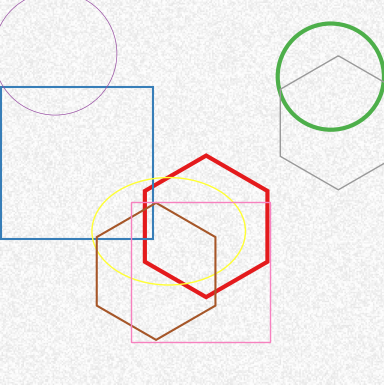[{"shape": "hexagon", "thickness": 3, "radius": 0.92, "center": [0.535, 0.412]}, {"shape": "square", "thickness": 1.5, "radius": 0.99, "center": [0.2, 0.577]}, {"shape": "circle", "thickness": 3, "radius": 0.69, "center": [0.859, 0.801]}, {"shape": "circle", "thickness": 0.5, "radius": 0.8, "center": [0.143, 0.861]}, {"shape": "oval", "thickness": 1, "radius": 1.0, "center": [0.438, 0.399]}, {"shape": "hexagon", "thickness": 1.5, "radius": 0.89, "center": [0.405, 0.295]}, {"shape": "square", "thickness": 1, "radius": 0.91, "center": [0.521, 0.294]}, {"shape": "hexagon", "thickness": 1, "radius": 0.87, "center": [0.879, 0.681]}]